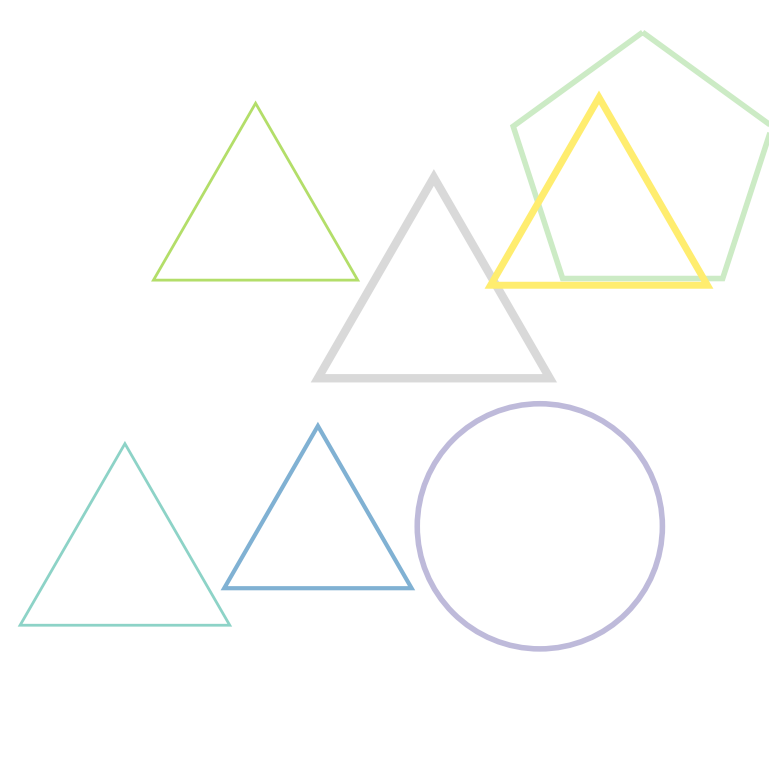[{"shape": "triangle", "thickness": 1, "radius": 0.79, "center": [0.162, 0.267]}, {"shape": "circle", "thickness": 2, "radius": 0.8, "center": [0.701, 0.316]}, {"shape": "triangle", "thickness": 1.5, "radius": 0.7, "center": [0.413, 0.306]}, {"shape": "triangle", "thickness": 1, "radius": 0.77, "center": [0.332, 0.713]}, {"shape": "triangle", "thickness": 3, "radius": 0.87, "center": [0.563, 0.596]}, {"shape": "pentagon", "thickness": 2, "radius": 0.88, "center": [0.835, 0.781]}, {"shape": "triangle", "thickness": 2.5, "radius": 0.81, "center": [0.778, 0.711]}]